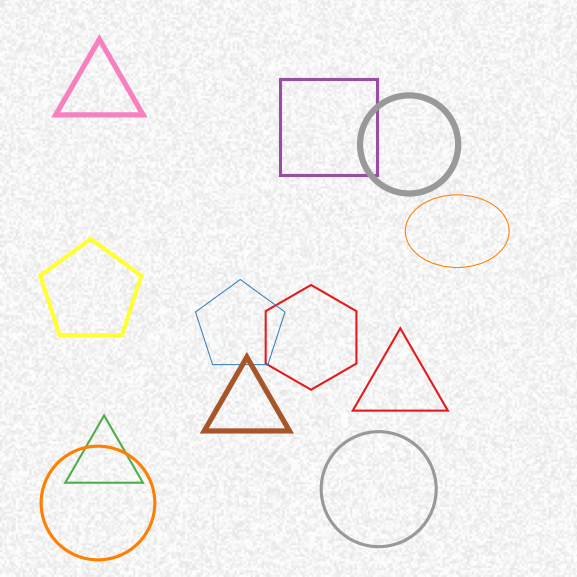[{"shape": "hexagon", "thickness": 1, "radius": 0.45, "center": [0.539, 0.415]}, {"shape": "triangle", "thickness": 1, "radius": 0.48, "center": [0.693, 0.336]}, {"shape": "pentagon", "thickness": 0.5, "radius": 0.41, "center": [0.416, 0.434]}, {"shape": "triangle", "thickness": 1, "radius": 0.39, "center": [0.18, 0.202]}, {"shape": "square", "thickness": 1.5, "radius": 0.42, "center": [0.568, 0.779]}, {"shape": "circle", "thickness": 1.5, "radius": 0.49, "center": [0.17, 0.128]}, {"shape": "oval", "thickness": 0.5, "radius": 0.45, "center": [0.792, 0.599]}, {"shape": "pentagon", "thickness": 2, "radius": 0.46, "center": [0.157, 0.493]}, {"shape": "triangle", "thickness": 2.5, "radius": 0.43, "center": [0.427, 0.296]}, {"shape": "triangle", "thickness": 2.5, "radius": 0.44, "center": [0.172, 0.844]}, {"shape": "circle", "thickness": 3, "radius": 0.42, "center": [0.708, 0.749]}, {"shape": "circle", "thickness": 1.5, "radius": 0.5, "center": [0.656, 0.152]}]